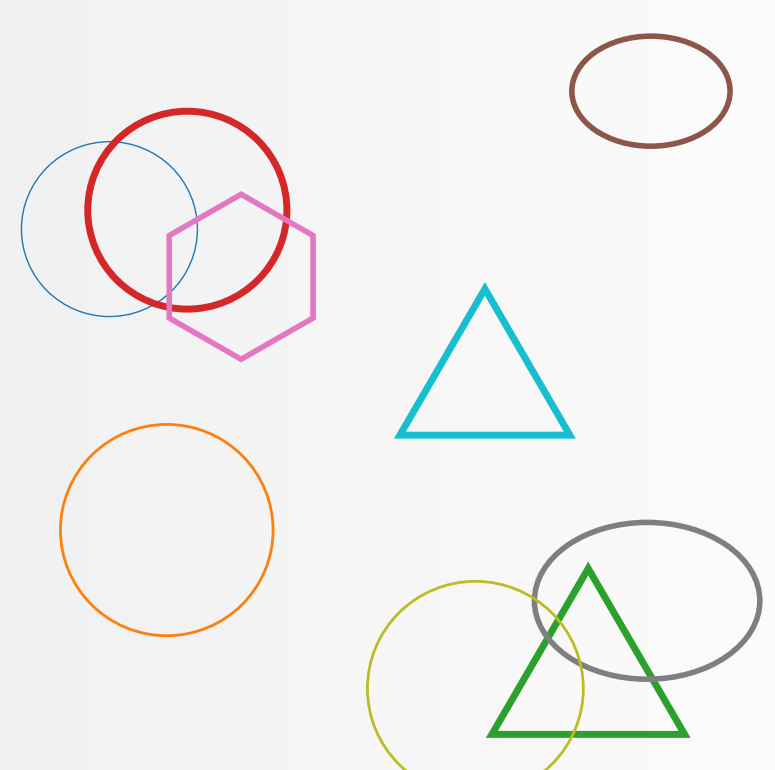[{"shape": "circle", "thickness": 0.5, "radius": 0.57, "center": [0.141, 0.702]}, {"shape": "circle", "thickness": 1, "radius": 0.69, "center": [0.215, 0.312]}, {"shape": "triangle", "thickness": 2.5, "radius": 0.72, "center": [0.759, 0.118]}, {"shape": "circle", "thickness": 2.5, "radius": 0.64, "center": [0.242, 0.727]}, {"shape": "oval", "thickness": 2, "radius": 0.51, "center": [0.84, 0.882]}, {"shape": "hexagon", "thickness": 2, "radius": 0.54, "center": [0.311, 0.641]}, {"shape": "oval", "thickness": 2, "radius": 0.73, "center": [0.835, 0.22]}, {"shape": "circle", "thickness": 1, "radius": 0.7, "center": [0.613, 0.106]}, {"shape": "triangle", "thickness": 2.5, "radius": 0.63, "center": [0.626, 0.498]}]